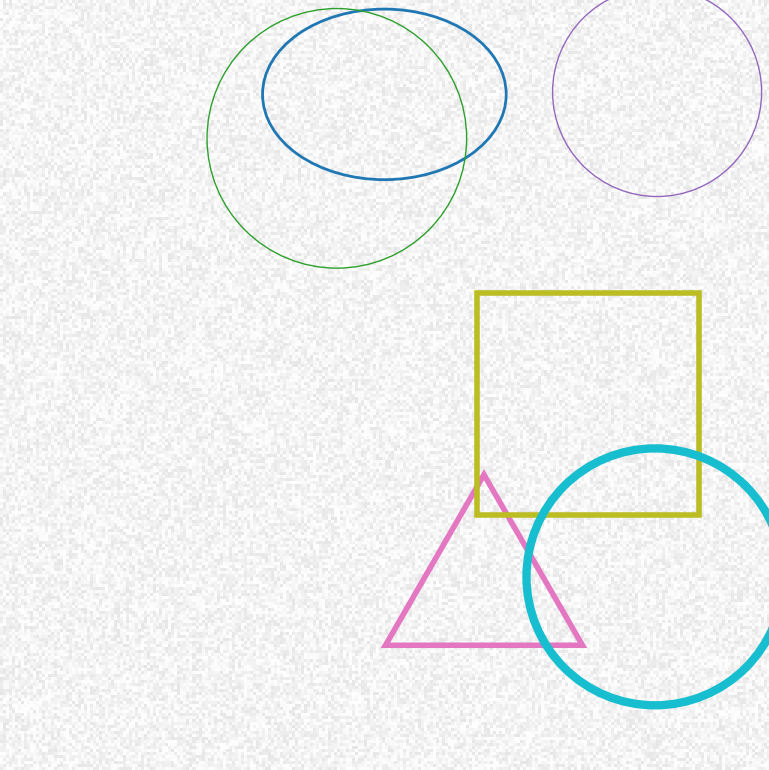[{"shape": "oval", "thickness": 1, "radius": 0.79, "center": [0.499, 0.877]}, {"shape": "circle", "thickness": 0.5, "radius": 0.84, "center": [0.437, 0.82]}, {"shape": "circle", "thickness": 0.5, "radius": 0.68, "center": [0.853, 0.881]}, {"shape": "triangle", "thickness": 2, "radius": 0.74, "center": [0.629, 0.236]}, {"shape": "square", "thickness": 2, "radius": 0.72, "center": [0.763, 0.476]}, {"shape": "circle", "thickness": 3, "radius": 0.83, "center": [0.851, 0.251]}]